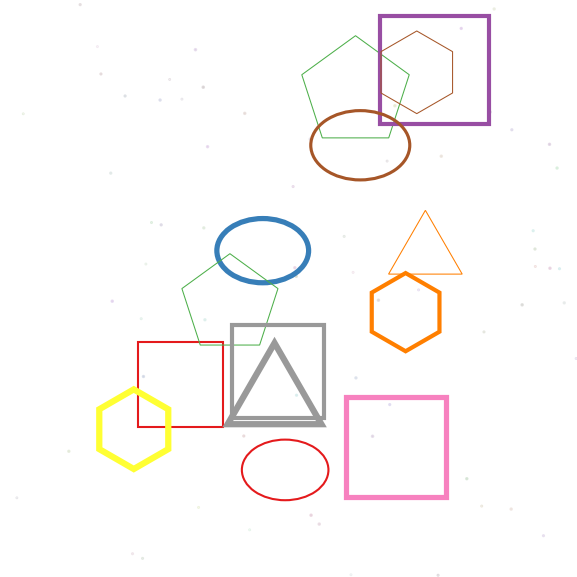[{"shape": "square", "thickness": 1, "radius": 0.37, "center": [0.312, 0.334]}, {"shape": "oval", "thickness": 1, "radius": 0.37, "center": [0.494, 0.185]}, {"shape": "oval", "thickness": 2.5, "radius": 0.4, "center": [0.455, 0.565]}, {"shape": "pentagon", "thickness": 0.5, "radius": 0.44, "center": [0.398, 0.472]}, {"shape": "pentagon", "thickness": 0.5, "radius": 0.49, "center": [0.616, 0.84]}, {"shape": "square", "thickness": 2, "radius": 0.47, "center": [0.752, 0.878]}, {"shape": "triangle", "thickness": 0.5, "radius": 0.37, "center": [0.737, 0.561]}, {"shape": "hexagon", "thickness": 2, "radius": 0.34, "center": [0.702, 0.459]}, {"shape": "hexagon", "thickness": 3, "radius": 0.34, "center": [0.232, 0.256]}, {"shape": "oval", "thickness": 1.5, "radius": 0.43, "center": [0.624, 0.748]}, {"shape": "hexagon", "thickness": 0.5, "radius": 0.36, "center": [0.722, 0.874]}, {"shape": "square", "thickness": 2.5, "radius": 0.44, "center": [0.686, 0.225]}, {"shape": "square", "thickness": 2, "radius": 0.4, "center": [0.481, 0.356]}, {"shape": "triangle", "thickness": 3, "radius": 0.47, "center": [0.475, 0.311]}]